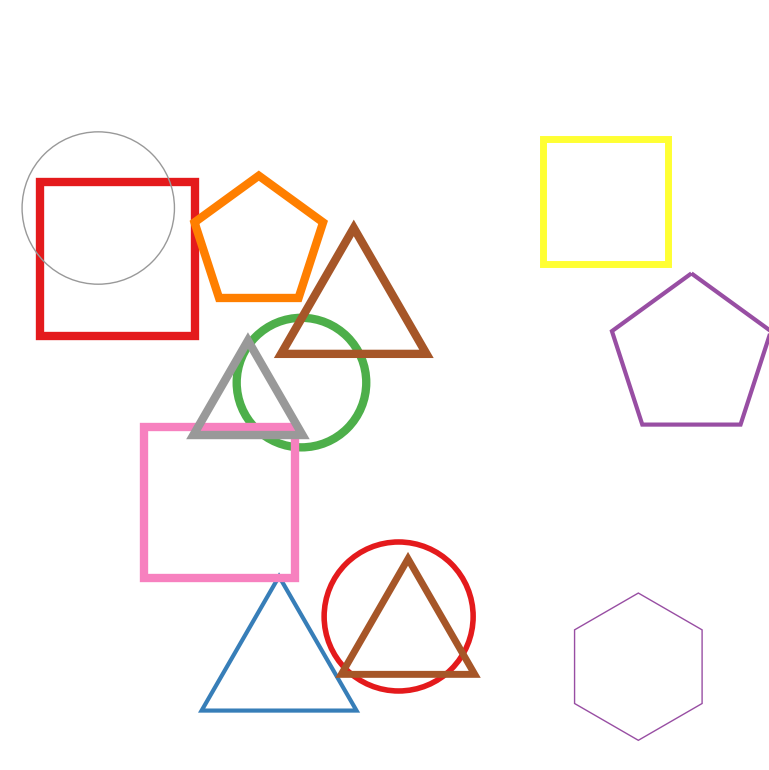[{"shape": "square", "thickness": 3, "radius": 0.5, "center": [0.153, 0.663]}, {"shape": "circle", "thickness": 2, "radius": 0.48, "center": [0.518, 0.199]}, {"shape": "triangle", "thickness": 1.5, "radius": 0.58, "center": [0.362, 0.135]}, {"shape": "circle", "thickness": 3, "radius": 0.42, "center": [0.392, 0.503]}, {"shape": "pentagon", "thickness": 1.5, "radius": 0.54, "center": [0.898, 0.536]}, {"shape": "hexagon", "thickness": 0.5, "radius": 0.48, "center": [0.829, 0.134]}, {"shape": "pentagon", "thickness": 3, "radius": 0.44, "center": [0.336, 0.684]}, {"shape": "square", "thickness": 2.5, "radius": 0.41, "center": [0.787, 0.738]}, {"shape": "triangle", "thickness": 2.5, "radius": 0.5, "center": [0.53, 0.174]}, {"shape": "triangle", "thickness": 3, "radius": 0.55, "center": [0.459, 0.595]}, {"shape": "square", "thickness": 3, "radius": 0.49, "center": [0.285, 0.347]}, {"shape": "triangle", "thickness": 3, "radius": 0.41, "center": [0.322, 0.476]}, {"shape": "circle", "thickness": 0.5, "radius": 0.49, "center": [0.128, 0.73]}]